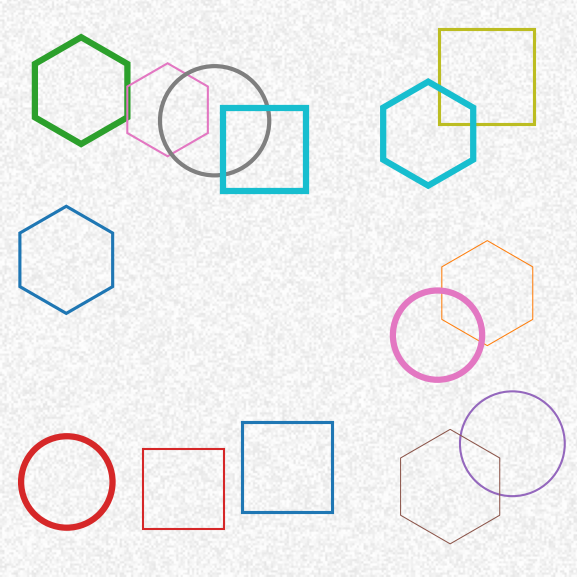[{"shape": "square", "thickness": 1.5, "radius": 0.39, "center": [0.496, 0.19]}, {"shape": "hexagon", "thickness": 1.5, "radius": 0.46, "center": [0.115, 0.549]}, {"shape": "hexagon", "thickness": 0.5, "radius": 0.45, "center": [0.844, 0.492]}, {"shape": "hexagon", "thickness": 3, "radius": 0.46, "center": [0.141, 0.842]}, {"shape": "circle", "thickness": 3, "radius": 0.4, "center": [0.116, 0.165]}, {"shape": "square", "thickness": 1, "radius": 0.35, "center": [0.317, 0.153]}, {"shape": "circle", "thickness": 1, "radius": 0.45, "center": [0.887, 0.231]}, {"shape": "hexagon", "thickness": 0.5, "radius": 0.5, "center": [0.779, 0.157]}, {"shape": "circle", "thickness": 3, "radius": 0.39, "center": [0.758, 0.419]}, {"shape": "hexagon", "thickness": 1, "radius": 0.4, "center": [0.29, 0.809]}, {"shape": "circle", "thickness": 2, "radius": 0.47, "center": [0.372, 0.79]}, {"shape": "square", "thickness": 1.5, "radius": 0.41, "center": [0.842, 0.867]}, {"shape": "hexagon", "thickness": 3, "radius": 0.45, "center": [0.741, 0.768]}, {"shape": "square", "thickness": 3, "radius": 0.36, "center": [0.458, 0.74]}]